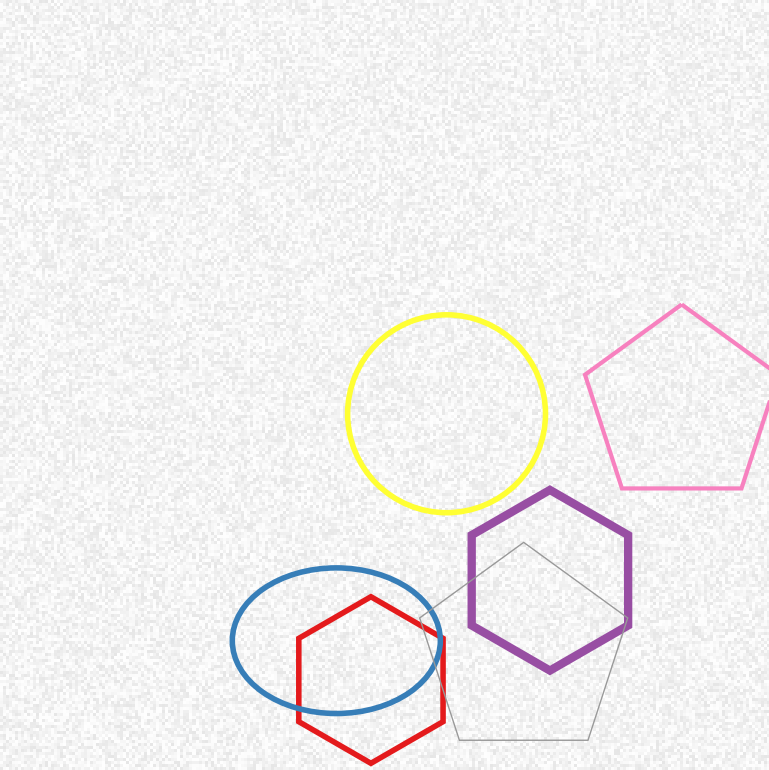[{"shape": "hexagon", "thickness": 2, "radius": 0.54, "center": [0.482, 0.117]}, {"shape": "oval", "thickness": 2, "radius": 0.68, "center": [0.437, 0.168]}, {"shape": "hexagon", "thickness": 3, "radius": 0.59, "center": [0.714, 0.246]}, {"shape": "circle", "thickness": 2, "radius": 0.64, "center": [0.58, 0.463]}, {"shape": "pentagon", "thickness": 1.5, "radius": 0.66, "center": [0.885, 0.473]}, {"shape": "pentagon", "thickness": 0.5, "radius": 0.71, "center": [0.68, 0.154]}]